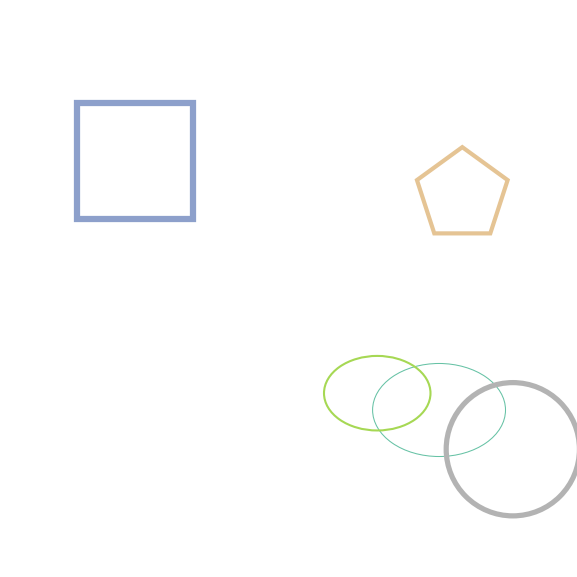[{"shape": "oval", "thickness": 0.5, "radius": 0.58, "center": [0.76, 0.289]}, {"shape": "square", "thickness": 3, "radius": 0.5, "center": [0.233, 0.721]}, {"shape": "oval", "thickness": 1, "radius": 0.46, "center": [0.653, 0.318]}, {"shape": "pentagon", "thickness": 2, "radius": 0.41, "center": [0.801, 0.662]}, {"shape": "circle", "thickness": 2.5, "radius": 0.58, "center": [0.888, 0.221]}]